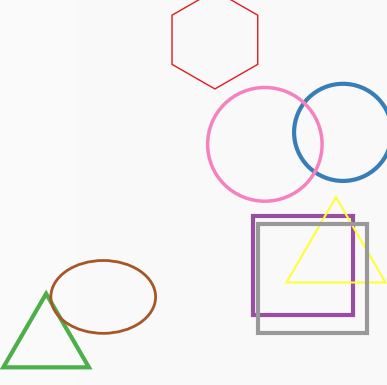[{"shape": "hexagon", "thickness": 1, "radius": 0.64, "center": [0.555, 0.897]}, {"shape": "circle", "thickness": 3, "radius": 0.63, "center": [0.885, 0.656]}, {"shape": "triangle", "thickness": 3, "radius": 0.64, "center": [0.119, 0.11]}, {"shape": "square", "thickness": 3, "radius": 0.64, "center": [0.782, 0.31]}, {"shape": "triangle", "thickness": 1.5, "radius": 0.74, "center": [0.867, 0.34]}, {"shape": "oval", "thickness": 2, "radius": 0.68, "center": [0.266, 0.229]}, {"shape": "circle", "thickness": 2.5, "radius": 0.74, "center": [0.683, 0.625]}, {"shape": "square", "thickness": 3, "radius": 0.7, "center": [0.805, 0.277]}]